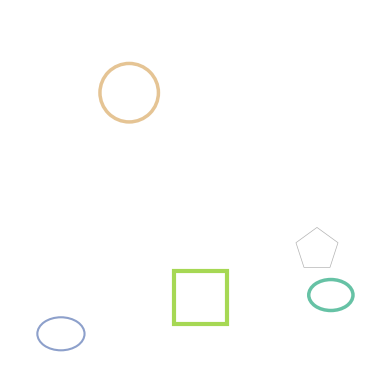[{"shape": "oval", "thickness": 2.5, "radius": 0.29, "center": [0.859, 0.234]}, {"shape": "oval", "thickness": 1.5, "radius": 0.31, "center": [0.158, 0.133]}, {"shape": "square", "thickness": 3, "radius": 0.34, "center": [0.52, 0.227]}, {"shape": "circle", "thickness": 2.5, "radius": 0.38, "center": [0.336, 0.759]}, {"shape": "pentagon", "thickness": 0.5, "radius": 0.29, "center": [0.823, 0.352]}]